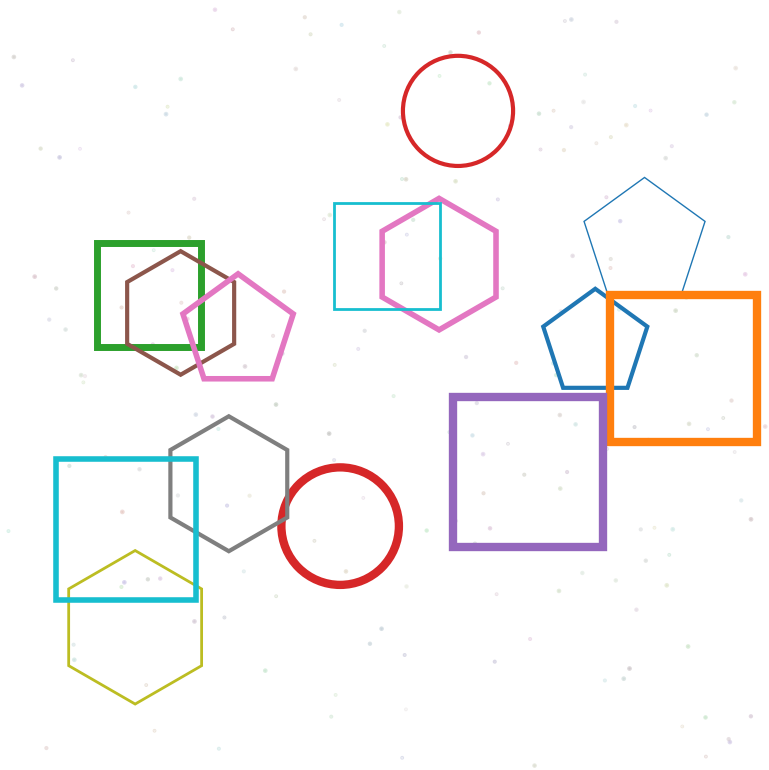[{"shape": "pentagon", "thickness": 1.5, "radius": 0.36, "center": [0.773, 0.554]}, {"shape": "pentagon", "thickness": 0.5, "radius": 0.41, "center": [0.837, 0.687]}, {"shape": "square", "thickness": 3, "radius": 0.48, "center": [0.888, 0.521]}, {"shape": "square", "thickness": 2.5, "radius": 0.34, "center": [0.193, 0.617]}, {"shape": "circle", "thickness": 1.5, "radius": 0.36, "center": [0.595, 0.856]}, {"shape": "circle", "thickness": 3, "radius": 0.38, "center": [0.442, 0.317]}, {"shape": "square", "thickness": 3, "radius": 0.49, "center": [0.686, 0.388]}, {"shape": "hexagon", "thickness": 1.5, "radius": 0.4, "center": [0.235, 0.594]}, {"shape": "hexagon", "thickness": 2, "radius": 0.43, "center": [0.57, 0.657]}, {"shape": "pentagon", "thickness": 2, "radius": 0.38, "center": [0.309, 0.569]}, {"shape": "hexagon", "thickness": 1.5, "radius": 0.44, "center": [0.297, 0.372]}, {"shape": "hexagon", "thickness": 1, "radius": 0.5, "center": [0.176, 0.185]}, {"shape": "square", "thickness": 2, "radius": 0.46, "center": [0.164, 0.313]}, {"shape": "square", "thickness": 1, "radius": 0.34, "center": [0.502, 0.668]}]